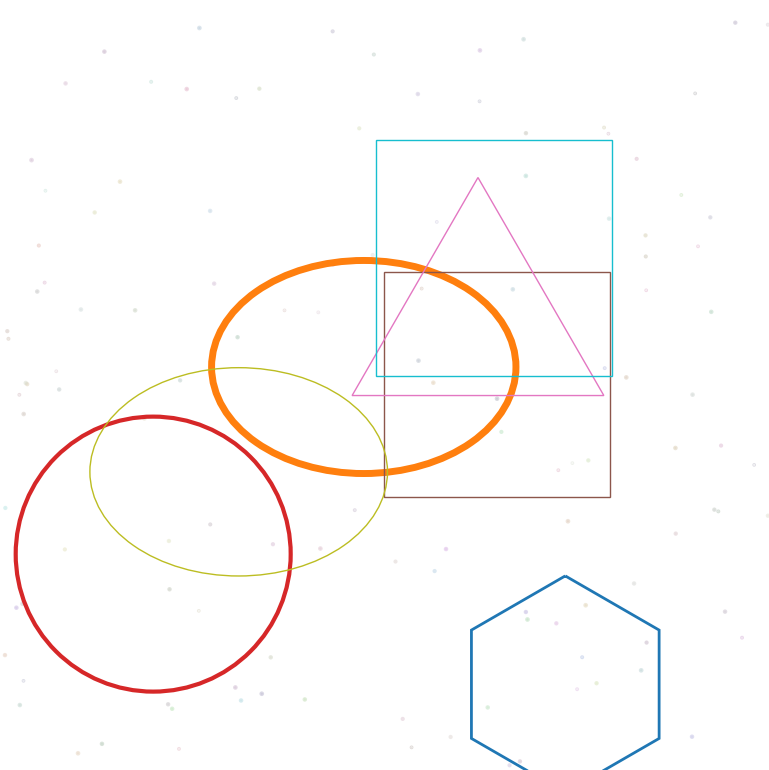[{"shape": "hexagon", "thickness": 1, "radius": 0.7, "center": [0.734, 0.111]}, {"shape": "oval", "thickness": 2.5, "radius": 0.99, "center": [0.472, 0.523]}, {"shape": "circle", "thickness": 1.5, "radius": 0.89, "center": [0.199, 0.28]}, {"shape": "square", "thickness": 0.5, "radius": 0.73, "center": [0.646, 0.501]}, {"shape": "triangle", "thickness": 0.5, "radius": 0.94, "center": [0.621, 0.581]}, {"shape": "oval", "thickness": 0.5, "radius": 0.97, "center": [0.31, 0.387]}, {"shape": "square", "thickness": 0.5, "radius": 0.77, "center": [0.641, 0.665]}]